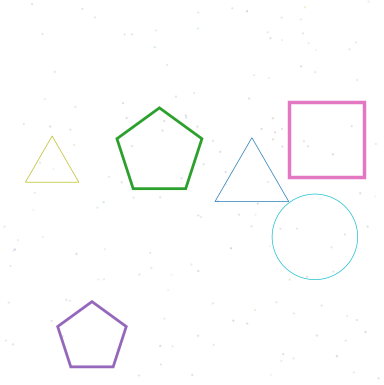[{"shape": "triangle", "thickness": 0.5, "radius": 0.55, "center": [0.654, 0.532]}, {"shape": "pentagon", "thickness": 2, "radius": 0.58, "center": [0.414, 0.604]}, {"shape": "pentagon", "thickness": 2, "radius": 0.47, "center": [0.239, 0.123]}, {"shape": "square", "thickness": 2.5, "radius": 0.49, "center": [0.847, 0.638]}, {"shape": "triangle", "thickness": 0.5, "radius": 0.4, "center": [0.135, 0.567]}, {"shape": "circle", "thickness": 0.5, "radius": 0.56, "center": [0.818, 0.385]}]